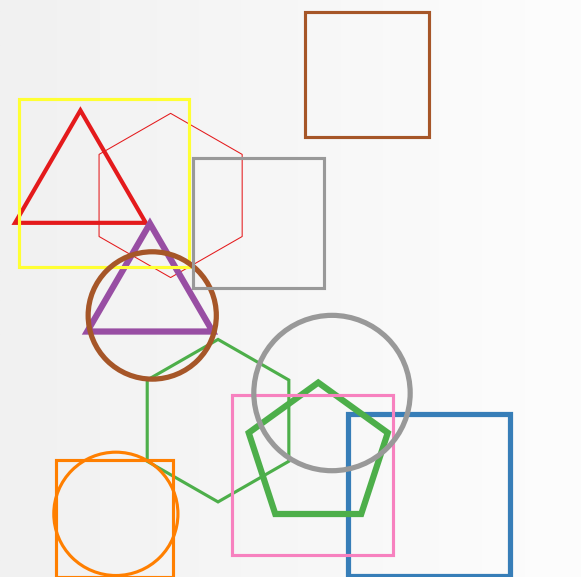[{"shape": "hexagon", "thickness": 0.5, "radius": 0.71, "center": [0.294, 0.661]}, {"shape": "triangle", "thickness": 2, "radius": 0.65, "center": [0.138, 0.678]}, {"shape": "square", "thickness": 2.5, "radius": 0.7, "center": [0.738, 0.142]}, {"shape": "hexagon", "thickness": 1.5, "radius": 0.7, "center": [0.375, 0.271]}, {"shape": "pentagon", "thickness": 3, "radius": 0.63, "center": [0.548, 0.211]}, {"shape": "triangle", "thickness": 3, "radius": 0.62, "center": [0.258, 0.487]}, {"shape": "circle", "thickness": 1.5, "radius": 0.53, "center": [0.199, 0.109]}, {"shape": "square", "thickness": 1.5, "radius": 0.51, "center": [0.197, 0.102]}, {"shape": "square", "thickness": 1.5, "radius": 0.73, "center": [0.179, 0.682]}, {"shape": "square", "thickness": 1.5, "radius": 0.54, "center": [0.632, 0.87]}, {"shape": "circle", "thickness": 2.5, "radius": 0.55, "center": [0.262, 0.453]}, {"shape": "square", "thickness": 1.5, "radius": 0.69, "center": [0.538, 0.177]}, {"shape": "circle", "thickness": 2.5, "radius": 0.67, "center": [0.571, 0.319]}, {"shape": "square", "thickness": 1.5, "radius": 0.56, "center": [0.445, 0.613]}]